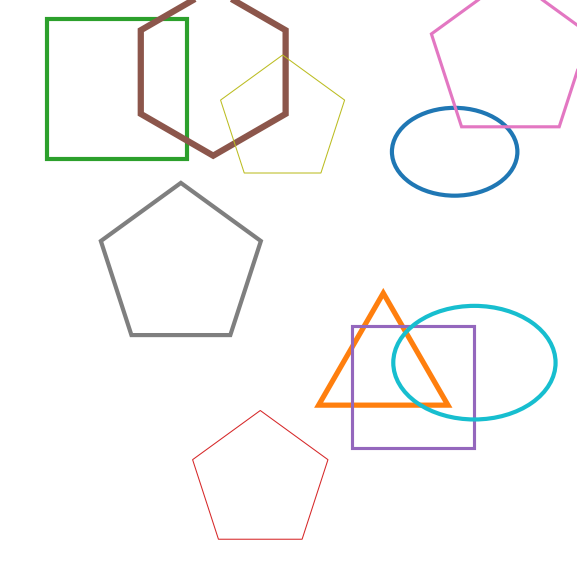[{"shape": "oval", "thickness": 2, "radius": 0.54, "center": [0.787, 0.736]}, {"shape": "triangle", "thickness": 2.5, "radius": 0.65, "center": [0.664, 0.362]}, {"shape": "square", "thickness": 2, "radius": 0.61, "center": [0.202, 0.845]}, {"shape": "pentagon", "thickness": 0.5, "radius": 0.62, "center": [0.451, 0.165]}, {"shape": "square", "thickness": 1.5, "radius": 0.53, "center": [0.715, 0.33]}, {"shape": "hexagon", "thickness": 3, "radius": 0.72, "center": [0.369, 0.874]}, {"shape": "pentagon", "thickness": 1.5, "radius": 0.72, "center": [0.884, 0.896]}, {"shape": "pentagon", "thickness": 2, "radius": 0.73, "center": [0.313, 0.537]}, {"shape": "pentagon", "thickness": 0.5, "radius": 0.56, "center": [0.489, 0.791]}, {"shape": "oval", "thickness": 2, "radius": 0.7, "center": [0.822, 0.371]}]